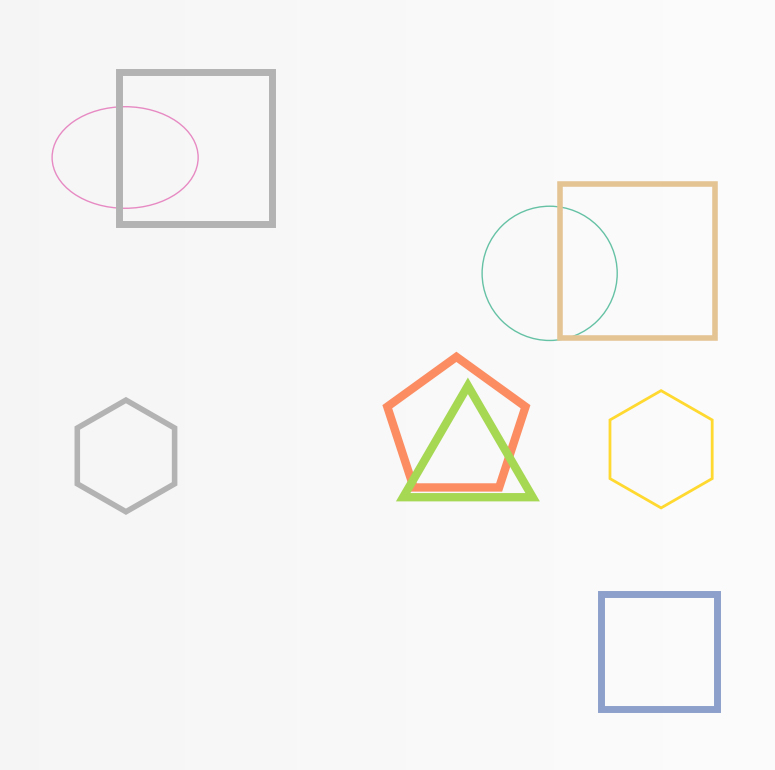[{"shape": "circle", "thickness": 0.5, "radius": 0.44, "center": [0.709, 0.645]}, {"shape": "pentagon", "thickness": 3, "radius": 0.47, "center": [0.589, 0.443]}, {"shape": "square", "thickness": 2.5, "radius": 0.37, "center": [0.85, 0.154]}, {"shape": "oval", "thickness": 0.5, "radius": 0.47, "center": [0.161, 0.795]}, {"shape": "triangle", "thickness": 3, "radius": 0.48, "center": [0.604, 0.402]}, {"shape": "hexagon", "thickness": 1, "radius": 0.38, "center": [0.853, 0.417]}, {"shape": "square", "thickness": 2, "radius": 0.5, "center": [0.822, 0.661]}, {"shape": "square", "thickness": 2.5, "radius": 0.49, "center": [0.252, 0.808]}, {"shape": "hexagon", "thickness": 2, "radius": 0.36, "center": [0.163, 0.408]}]